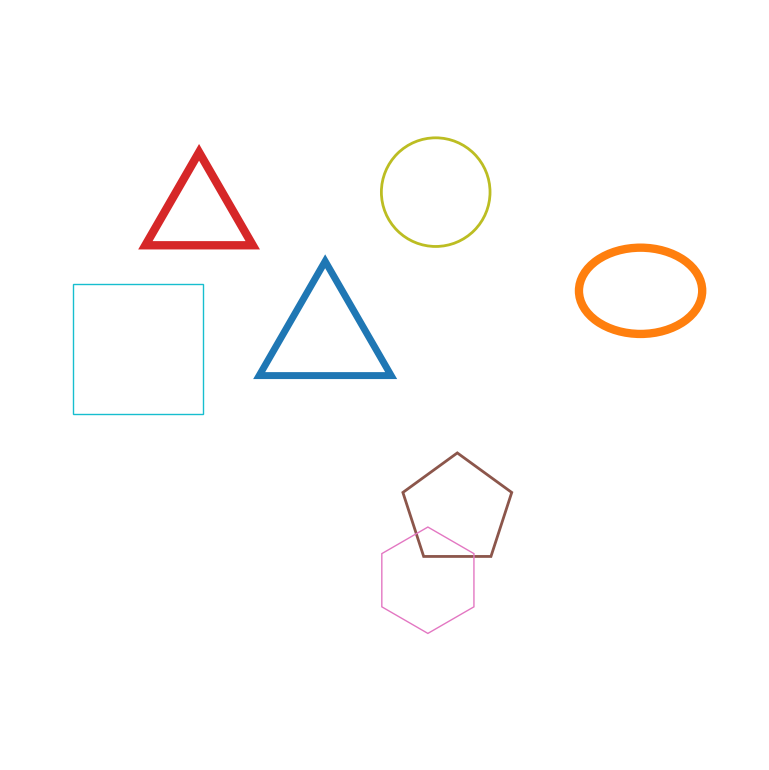[{"shape": "triangle", "thickness": 2.5, "radius": 0.49, "center": [0.422, 0.562]}, {"shape": "oval", "thickness": 3, "radius": 0.4, "center": [0.832, 0.622]}, {"shape": "triangle", "thickness": 3, "radius": 0.4, "center": [0.259, 0.722]}, {"shape": "pentagon", "thickness": 1, "radius": 0.37, "center": [0.594, 0.337]}, {"shape": "hexagon", "thickness": 0.5, "radius": 0.35, "center": [0.556, 0.246]}, {"shape": "circle", "thickness": 1, "radius": 0.35, "center": [0.566, 0.75]}, {"shape": "square", "thickness": 0.5, "radius": 0.42, "center": [0.18, 0.547]}]